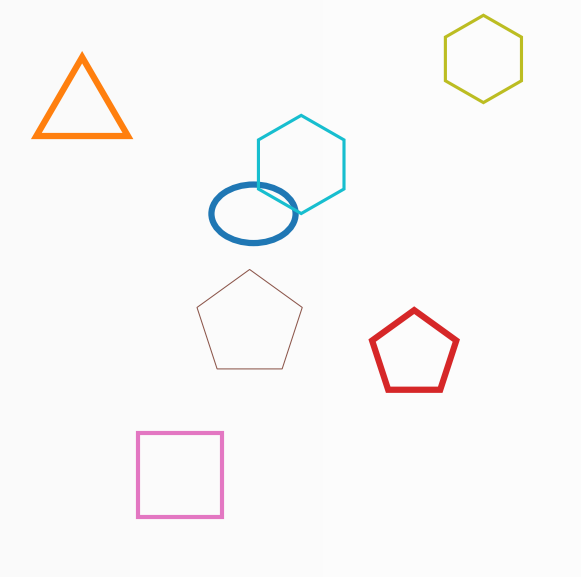[{"shape": "oval", "thickness": 3, "radius": 0.36, "center": [0.436, 0.629]}, {"shape": "triangle", "thickness": 3, "radius": 0.45, "center": [0.141, 0.809]}, {"shape": "pentagon", "thickness": 3, "radius": 0.38, "center": [0.713, 0.386]}, {"shape": "pentagon", "thickness": 0.5, "radius": 0.48, "center": [0.429, 0.437]}, {"shape": "square", "thickness": 2, "radius": 0.36, "center": [0.31, 0.177]}, {"shape": "hexagon", "thickness": 1.5, "radius": 0.38, "center": [0.832, 0.897]}, {"shape": "hexagon", "thickness": 1.5, "radius": 0.42, "center": [0.518, 0.714]}]